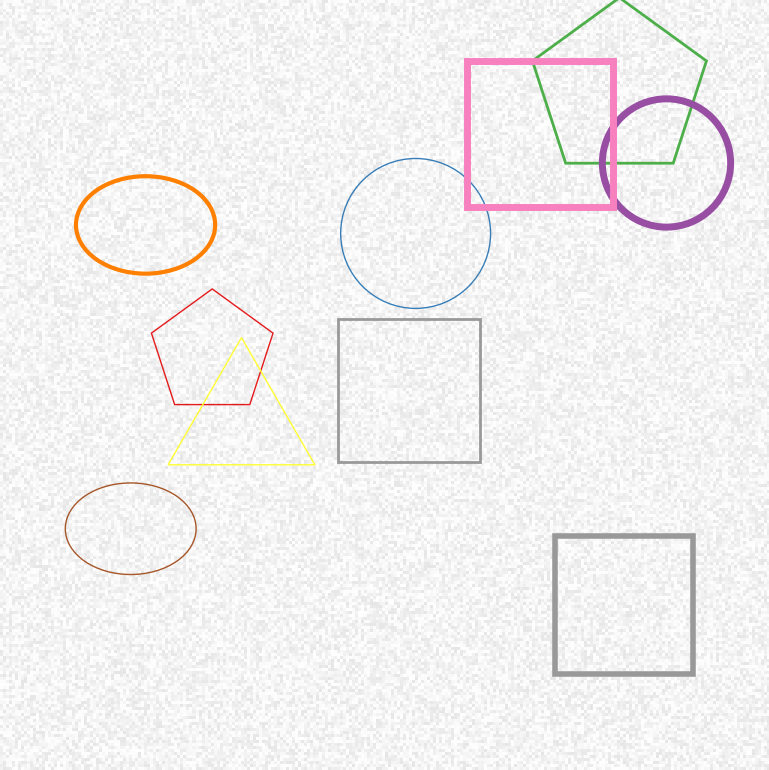[{"shape": "pentagon", "thickness": 0.5, "radius": 0.42, "center": [0.276, 0.542]}, {"shape": "circle", "thickness": 0.5, "radius": 0.49, "center": [0.54, 0.697]}, {"shape": "pentagon", "thickness": 1, "radius": 0.59, "center": [0.804, 0.884]}, {"shape": "circle", "thickness": 2.5, "radius": 0.42, "center": [0.866, 0.788]}, {"shape": "oval", "thickness": 1.5, "radius": 0.45, "center": [0.189, 0.708]}, {"shape": "triangle", "thickness": 0.5, "radius": 0.55, "center": [0.314, 0.451]}, {"shape": "oval", "thickness": 0.5, "radius": 0.42, "center": [0.17, 0.313]}, {"shape": "square", "thickness": 2.5, "radius": 0.47, "center": [0.702, 0.826]}, {"shape": "square", "thickness": 2, "radius": 0.45, "center": [0.811, 0.215]}, {"shape": "square", "thickness": 1, "radius": 0.46, "center": [0.531, 0.493]}]